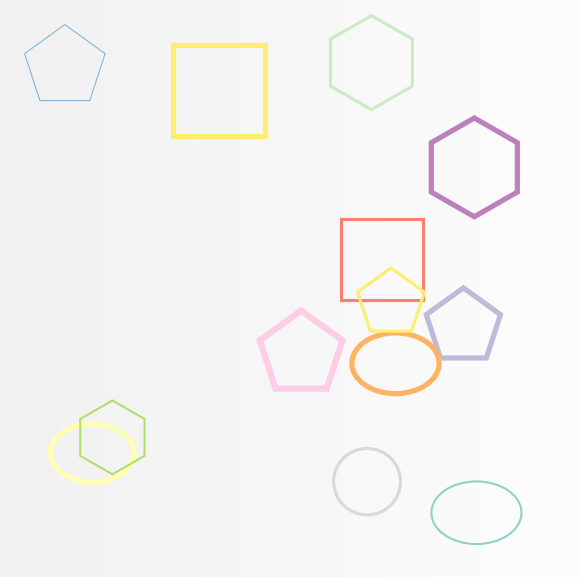[{"shape": "oval", "thickness": 1, "radius": 0.39, "center": [0.82, 0.111]}, {"shape": "oval", "thickness": 2.5, "radius": 0.36, "center": [0.159, 0.215]}, {"shape": "pentagon", "thickness": 2.5, "radius": 0.34, "center": [0.797, 0.434]}, {"shape": "square", "thickness": 1.5, "radius": 0.35, "center": [0.658, 0.55]}, {"shape": "pentagon", "thickness": 0.5, "radius": 0.36, "center": [0.112, 0.884]}, {"shape": "oval", "thickness": 2.5, "radius": 0.38, "center": [0.68, 0.37]}, {"shape": "hexagon", "thickness": 1, "radius": 0.32, "center": [0.193, 0.242]}, {"shape": "pentagon", "thickness": 3, "radius": 0.37, "center": [0.518, 0.387]}, {"shape": "circle", "thickness": 1.5, "radius": 0.29, "center": [0.632, 0.165]}, {"shape": "hexagon", "thickness": 2.5, "radius": 0.43, "center": [0.816, 0.709]}, {"shape": "hexagon", "thickness": 1.5, "radius": 0.41, "center": [0.639, 0.891]}, {"shape": "pentagon", "thickness": 1.5, "radius": 0.3, "center": [0.673, 0.475]}, {"shape": "square", "thickness": 2.5, "radius": 0.39, "center": [0.377, 0.842]}]